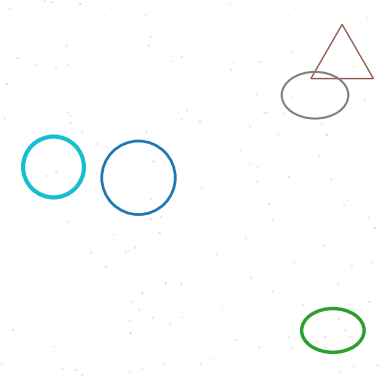[{"shape": "circle", "thickness": 2, "radius": 0.48, "center": [0.36, 0.538]}, {"shape": "oval", "thickness": 2.5, "radius": 0.41, "center": [0.865, 0.142]}, {"shape": "triangle", "thickness": 1, "radius": 0.47, "center": [0.889, 0.843]}, {"shape": "oval", "thickness": 1.5, "radius": 0.43, "center": [0.818, 0.753]}, {"shape": "circle", "thickness": 3, "radius": 0.39, "center": [0.139, 0.566]}]